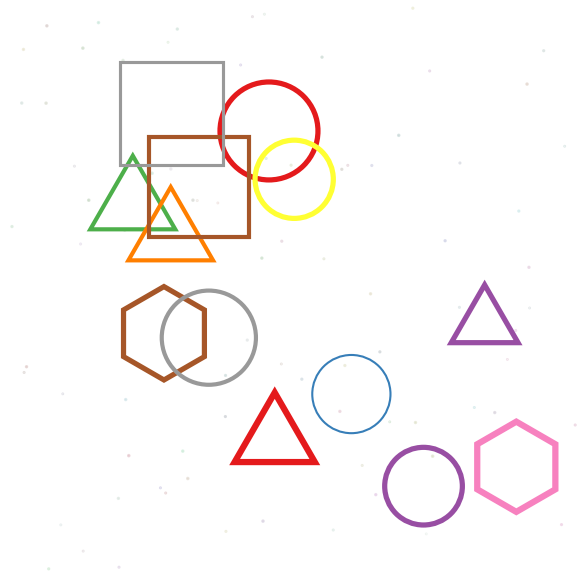[{"shape": "triangle", "thickness": 3, "radius": 0.4, "center": [0.476, 0.239]}, {"shape": "circle", "thickness": 2.5, "radius": 0.42, "center": [0.466, 0.772]}, {"shape": "circle", "thickness": 1, "radius": 0.34, "center": [0.608, 0.317]}, {"shape": "triangle", "thickness": 2, "radius": 0.42, "center": [0.23, 0.645]}, {"shape": "circle", "thickness": 2.5, "radius": 0.34, "center": [0.733, 0.157]}, {"shape": "triangle", "thickness": 2.5, "radius": 0.33, "center": [0.839, 0.439]}, {"shape": "triangle", "thickness": 2, "radius": 0.42, "center": [0.296, 0.591]}, {"shape": "circle", "thickness": 2.5, "radius": 0.34, "center": [0.509, 0.689]}, {"shape": "square", "thickness": 2, "radius": 0.43, "center": [0.345, 0.675]}, {"shape": "hexagon", "thickness": 2.5, "radius": 0.4, "center": [0.284, 0.422]}, {"shape": "hexagon", "thickness": 3, "radius": 0.39, "center": [0.894, 0.191]}, {"shape": "circle", "thickness": 2, "radius": 0.41, "center": [0.362, 0.414]}, {"shape": "square", "thickness": 1.5, "radius": 0.45, "center": [0.297, 0.803]}]